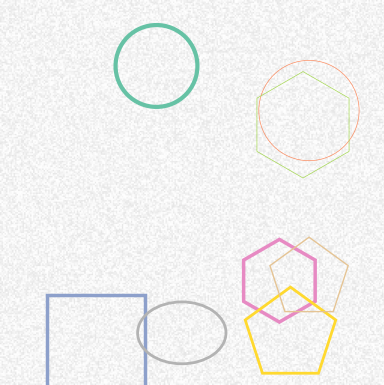[{"shape": "circle", "thickness": 3, "radius": 0.53, "center": [0.406, 0.829]}, {"shape": "circle", "thickness": 0.5, "radius": 0.65, "center": [0.802, 0.713]}, {"shape": "square", "thickness": 2.5, "radius": 0.64, "center": [0.25, 0.106]}, {"shape": "hexagon", "thickness": 2.5, "radius": 0.54, "center": [0.726, 0.271]}, {"shape": "hexagon", "thickness": 0.5, "radius": 0.69, "center": [0.787, 0.676]}, {"shape": "pentagon", "thickness": 2, "radius": 0.62, "center": [0.754, 0.131]}, {"shape": "pentagon", "thickness": 1, "radius": 0.53, "center": [0.803, 0.277]}, {"shape": "oval", "thickness": 2, "radius": 0.57, "center": [0.472, 0.135]}]